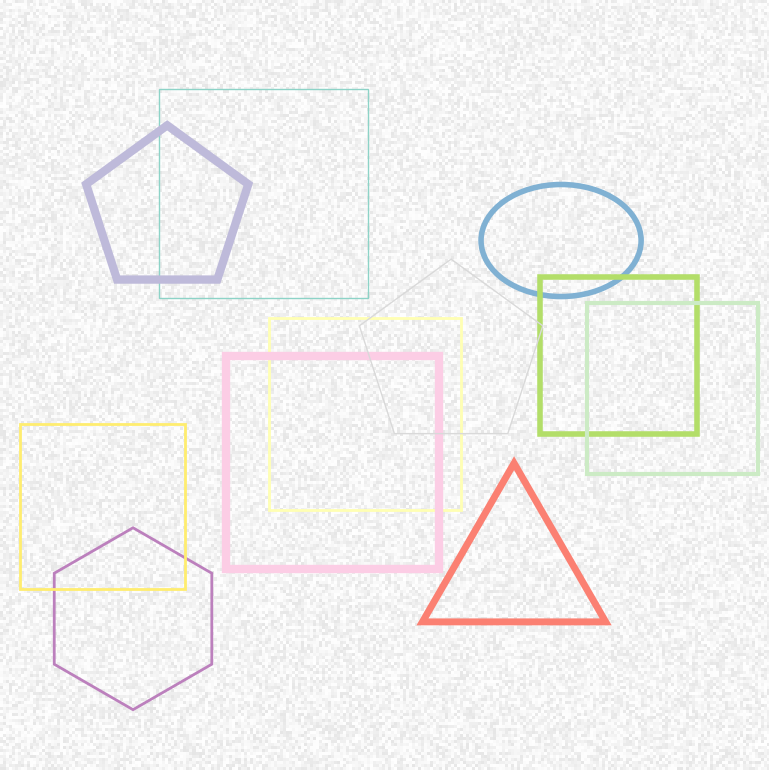[{"shape": "square", "thickness": 0.5, "radius": 0.68, "center": [0.342, 0.749]}, {"shape": "square", "thickness": 1, "radius": 0.62, "center": [0.475, 0.462]}, {"shape": "pentagon", "thickness": 3, "radius": 0.55, "center": [0.217, 0.727]}, {"shape": "triangle", "thickness": 2.5, "radius": 0.69, "center": [0.668, 0.261]}, {"shape": "oval", "thickness": 2, "radius": 0.52, "center": [0.729, 0.688]}, {"shape": "square", "thickness": 2, "radius": 0.51, "center": [0.803, 0.539]}, {"shape": "square", "thickness": 3, "radius": 0.69, "center": [0.432, 0.399]}, {"shape": "pentagon", "thickness": 0.5, "radius": 0.63, "center": [0.586, 0.538]}, {"shape": "hexagon", "thickness": 1, "radius": 0.59, "center": [0.173, 0.196]}, {"shape": "square", "thickness": 1.5, "radius": 0.56, "center": [0.874, 0.495]}, {"shape": "square", "thickness": 1, "radius": 0.54, "center": [0.133, 0.342]}]